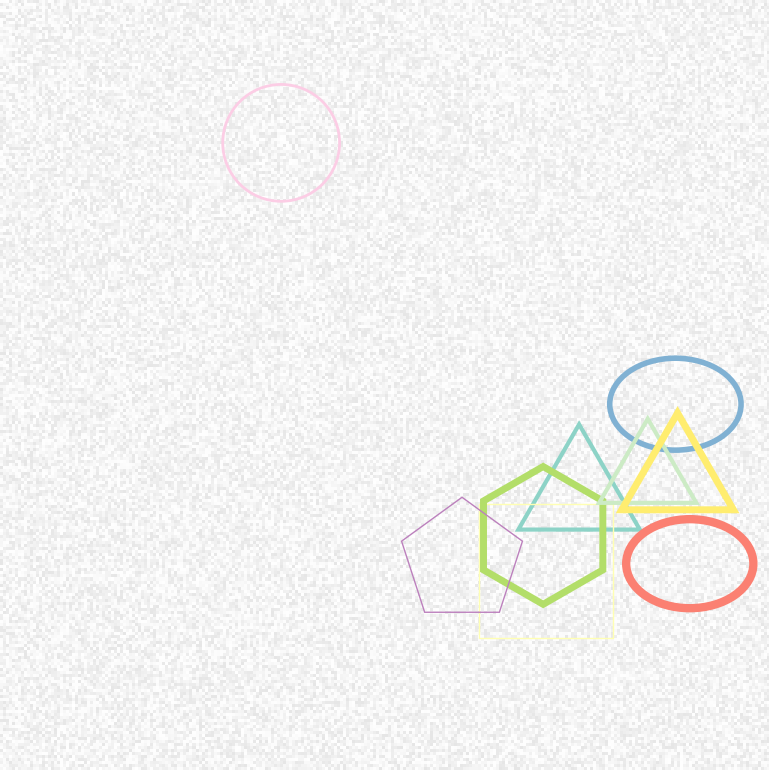[{"shape": "triangle", "thickness": 1.5, "radius": 0.46, "center": [0.752, 0.358]}, {"shape": "square", "thickness": 0.5, "radius": 0.43, "center": [0.709, 0.259]}, {"shape": "oval", "thickness": 3, "radius": 0.41, "center": [0.896, 0.268]}, {"shape": "oval", "thickness": 2, "radius": 0.43, "center": [0.877, 0.475]}, {"shape": "hexagon", "thickness": 2.5, "radius": 0.45, "center": [0.705, 0.305]}, {"shape": "circle", "thickness": 1, "radius": 0.38, "center": [0.365, 0.814]}, {"shape": "pentagon", "thickness": 0.5, "radius": 0.41, "center": [0.6, 0.272]}, {"shape": "triangle", "thickness": 1.5, "radius": 0.36, "center": [0.841, 0.383]}, {"shape": "triangle", "thickness": 2.5, "radius": 0.42, "center": [0.88, 0.38]}]